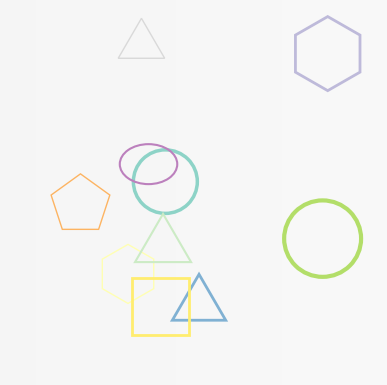[{"shape": "circle", "thickness": 2.5, "radius": 0.41, "center": [0.427, 0.528]}, {"shape": "hexagon", "thickness": 1, "radius": 0.38, "center": [0.33, 0.289]}, {"shape": "hexagon", "thickness": 2, "radius": 0.48, "center": [0.846, 0.861]}, {"shape": "triangle", "thickness": 2, "radius": 0.4, "center": [0.514, 0.208]}, {"shape": "pentagon", "thickness": 1, "radius": 0.4, "center": [0.208, 0.469]}, {"shape": "circle", "thickness": 3, "radius": 0.5, "center": [0.833, 0.38]}, {"shape": "triangle", "thickness": 1, "radius": 0.35, "center": [0.365, 0.883]}, {"shape": "oval", "thickness": 1.5, "radius": 0.37, "center": [0.383, 0.574]}, {"shape": "triangle", "thickness": 1.5, "radius": 0.42, "center": [0.421, 0.361]}, {"shape": "square", "thickness": 2, "radius": 0.37, "center": [0.414, 0.204]}]